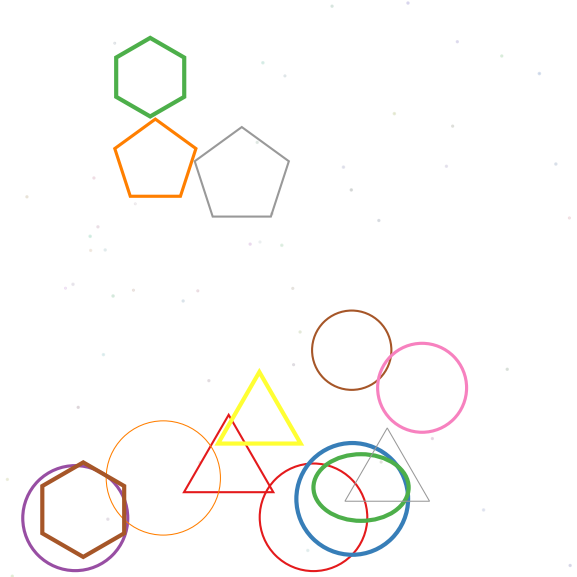[{"shape": "triangle", "thickness": 1, "radius": 0.45, "center": [0.396, 0.191]}, {"shape": "circle", "thickness": 1, "radius": 0.47, "center": [0.543, 0.103]}, {"shape": "circle", "thickness": 2, "radius": 0.48, "center": [0.61, 0.135]}, {"shape": "oval", "thickness": 2, "radius": 0.41, "center": [0.625, 0.155]}, {"shape": "hexagon", "thickness": 2, "radius": 0.34, "center": [0.26, 0.865]}, {"shape": "circle", "thickness": 1.5, "radius": 0.45, "center": [0.13, 0.102]}, {"shape": "pentagon", "thickness": 1.5, "radius": 0.37, "center": [0.269, 0.719]}, {"shape": "circle", "thickness": 0.5, "radius": 0.49, "center": [0.283, 0.171]}, {"shape": "triangle", "thickness": 2, "radius": 0.41, "center": [0.449, 0.272]}, {"shape": "circle", "thickness": 1, "radius": 0.34, "center": [0.609, 0.393]}, {"shape": "hexagon", "thickness": 2, "radius": 0.41, "center": [0.144, 0.117]}, {"shape": "circle", "thickness": 1.5, "radius": 0.39, "center": [0.731, 0.328]}, {"shape": "pentagon", "thickness": 1, "radius": 0.43, "center": [0.419, 0.693]}, {"shape": "triangle", "thickness": 0.5, "radius": 0.42, "center": [0.671, 0.173]}]